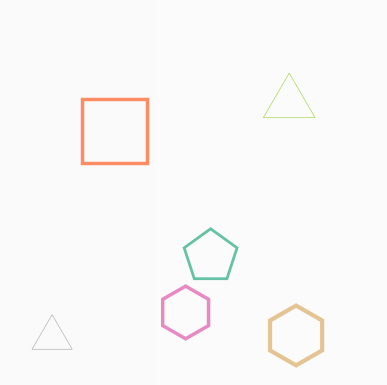[{"shape": "pentagon", "thickness": 2, "radius": 0.36, "center": [0.543, 0.334]}, {"shape": "square", "thickness": 2.5, "radius": 0.42, "center": [0.295, 0.66]}, {"shape": "hexagon", "thickness": 2.5, "radius": 0.34, "center": [0.479, 0.188]}, {"shape": "triangle", "thickness": 0.5, "radius": 0.39, "center": [0.746, 0.733]}, {"shape": "hexagon", "thickness": 3, "radius": 0.39, "center": [0.764, 0.129]}, {"shape": "triangle", "thickness": 0.5, "radius": 0.3, "center": [0.135, 0.123]}]